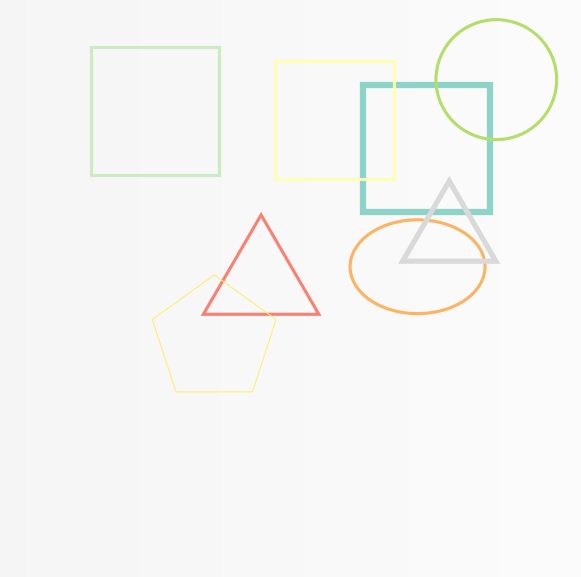[{"shape": "square", "thickness": 3, "radius": 0.55, "center": [0.734, 0.742]}, {"shape": "square", "thickness": 1.5, "radius": 0.51, "center": [0.576, 0.792]}, {"shape": "triangle", "thickness": 1.5, "radius": 0.57, "center": [0.449, 0.512]}, {"shape": "oval", "thickness": 1.5, "radius": 0.58, "center": [0.718, 0.537]}, {"shape": "circle", "thickness": 1.5, "radius": 0.52, "center": [0.854, 0.861]}, {"shape": "triangle", "thickness": 2.5, "radius": 0.46, "center": [0.773, 0.593]}, {"shape": "square", "thickness": 1.5, "radius": 0.55, "center": [0.267, 0.807]}, {"shape": "pentagon", "thickness": 0.5, "radius": 0.56, "center": [0.369, 0.411]}]